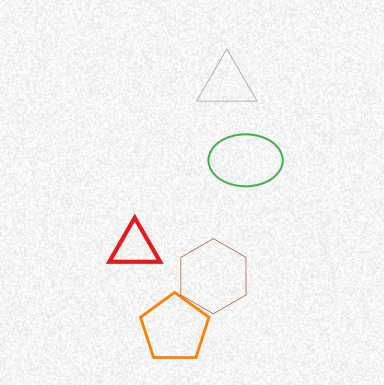[{"shape": "triangle", "thickness": 3, "radius": 0.38, "center": [0.35, 0.358]}, {"shape": "oval", "thickness": 1.5, "radius": 0.48, "center": [0.638, 0.584]}, {"shape": "pentagon", "thickness": 2, "radius": 0.47, "center": [0.454, 0.147]}, {"shape": "hexagon", "thickness": 0.5, "radius": 0.49, "center": [0.554, 0.283]}, {"shape": "triangle", "thickness": 0.5, "radius": 0.45, "center": [0.589, 0.783]}]